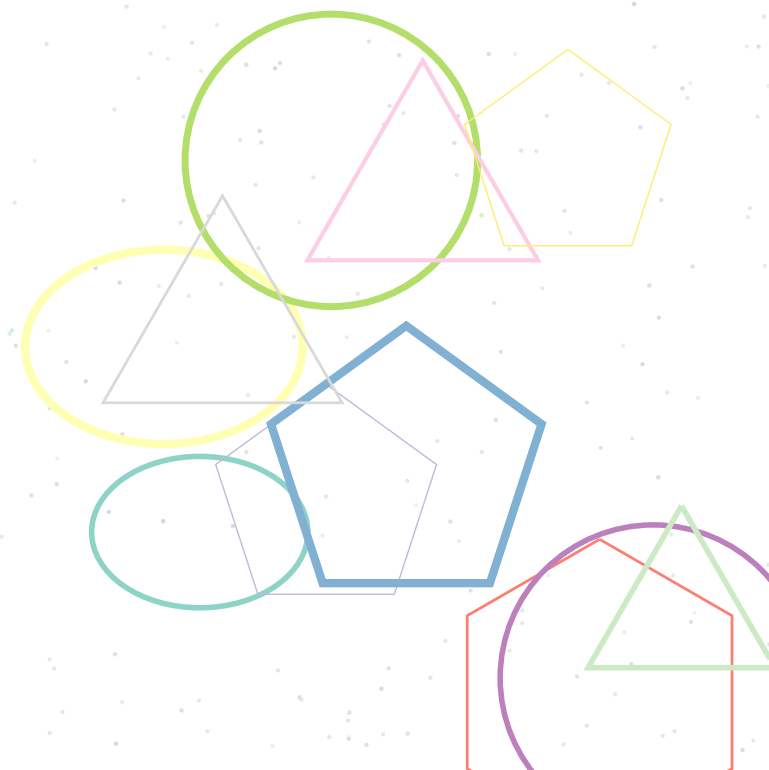[{"shape": "oval", "thickness": 2, "radius": 0.7, "center": [0.259, 0.309]}, {"shape": "oval", "thickness": 3, "radius": 0.9, "center": [0.213, 0.55]}, {"shape": "pentagon", "thickness": 0.5, "radius": 0.75, "center": [0.424, 0.35]}, {"shape": "hexagon", "thickness": 1, "radius": 0.99, "center": [0.779, 0.101]}, {"shape": "pentagon", "thickness": 3, "radius": 0.92, "center": [0.528, 0.392]}, {"shape": "circle", "thickness": 2.5, "radius": 0.95, "center": [0.43, 0.792]}, {"shape": "triangle", "thickness": 1.5, "radius": 0.86, "center": [0.549, 0.748]}, {"shape": "triangle", "thickness": 1, "radius": 0.9, "center": [0.289, 0.567]}, {"shape": "circle", "thickness": 2, "radius": 0.99, "center": [0.848, 0.12]}, {"shape": "triangle", "thickness": 2, "radius": 0.7, "center": [0.885, 0.203]}, {"shape": "pentagon", "thickness": 0.5, "radius": 0.7, "center": [0.738, 0.795]}]